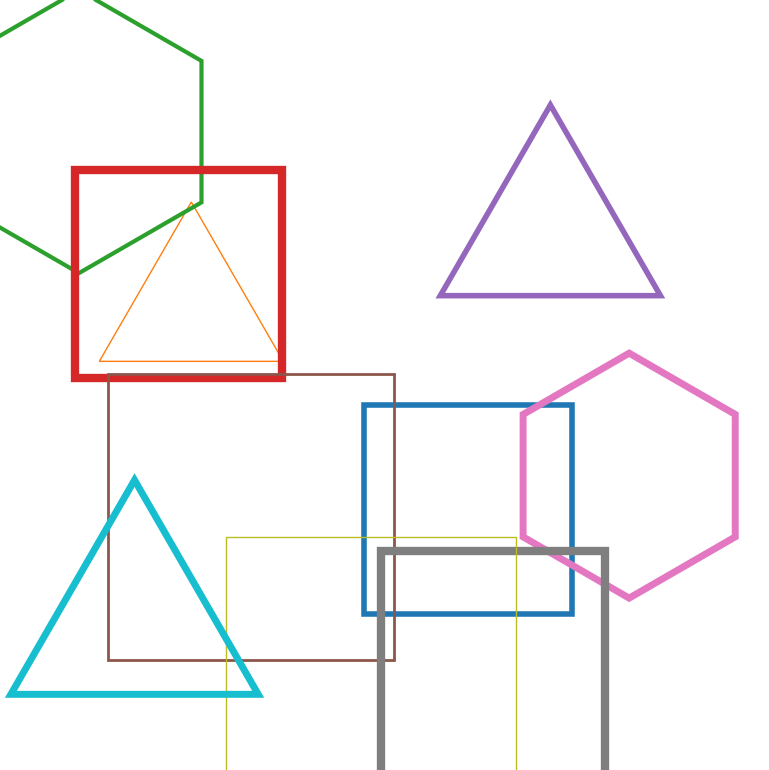[{"shape": "square", "thickness": 2, "radius": 0.68, "center": [0.608, 0.338]}, {"shape": "triangle", "thickness": 0.5, "radius": 0.69, "center": [0.248, 0.6]}, {"shape": "hexagon", "thickness": 1.5, "radius": 0.92, "center": [0.103, 0.829]}, {"shape": "square", "thickness": 3, "radius": 0.68, "center": [0.232, 0.644]}, {"shape": "triangle", "thickness": 2, "radius": 0.83, "center": [0.715, 0.699]}, {"shape": "square", "thickness": 1, "radius": 0.93, "center": [0.326, 0.329]}, {"shape": "hexagon", "thickness": 2.5, "radius": 0.8, "center": [0.817, 0.382]}, {"shape": "square", "thickness": 3, "radius": 0.73, "center": [0.641, 0.139]}, {"shape": "square", "thickness": 0.5, "radius": 0.94, "center": [0.482, 0.115]}, {"shape": "triangle", "thickness": 2.5, "radius": 0.93, "center": [0.175, 0.191]}]